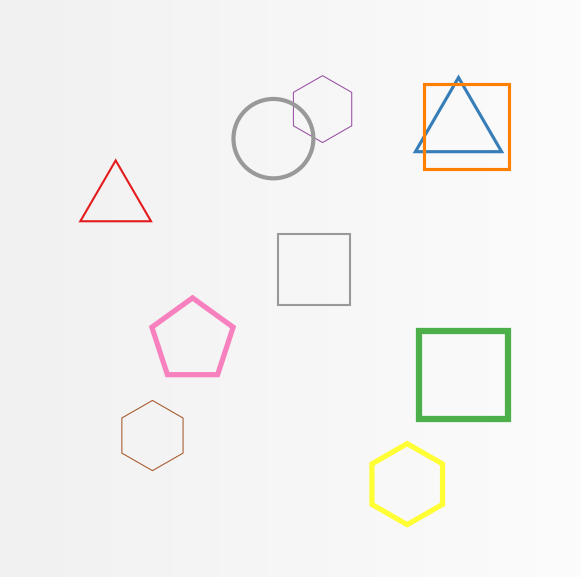[{"shape": "triangle", "thickness": 1, "radius": 0.35, "center": [0.199, 0.651]}, {"shape": "triangle", "thickness": 1.5, "radius": 0.43, "center": [0.789, 0.779]}, {"shape": "square", "thickness": 3, "radius": 0.38, "center": [0.798, 0.35]}, {"shape": "hexagon", "thickness": 0.5, "radius": 0.29, "center": [0.555, 0.81]}, {"shape": "square", "thickness": 1.5, "radius": 0.37, "center": [0.802, 0.78]}, {"shape": "hexagon", "thickness": 2.5, "radius": 0.35, "center": [0.701, 0.161]}, {"shape": "hexagon", "thickness": 0.5, "radius": 0.3, "center": [0.262, 0.245]}, {"shape": "pentagon", "thickness": 2.5, "radius": 0.37, "center": [0.331, 0.41]}, {"shape": "circle", "thickness": 2, "radius": 0.34, "center": [0.47, 0.759]}, {"shape": "square", "thickness": 1, "radius": 0.31, "center": [0.54, 0.533]}]